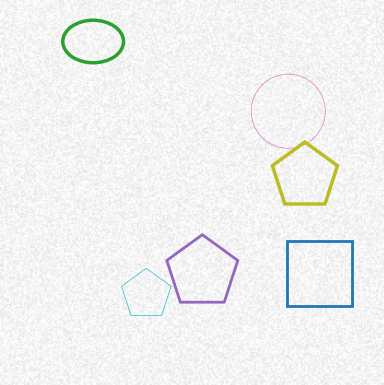[{"shape": "square", "thickness": 2, "radius": 0.42, "center": [0.83, 0.29]}, {"shape": "oval", "thickness": 2.5, "radius": 0.39, "center": [0.242, 0.892]}, {"shape": "pentagon", "thickness": 2, "radius": 0.48, "center": [0.525, 0.293]}, {"shape": "circle", "thickness": 0.5, "radius": 0.48, "center": [0.749, 0.711]}, {"shape": "pentagon", "thickness": 2.5, "radius": 0.44, "center": [0.792, 0.542]}, {"shape": "pentagon", "thickness": 0.5, "radius": 0.34, "center": [0.38, 0.235]}]